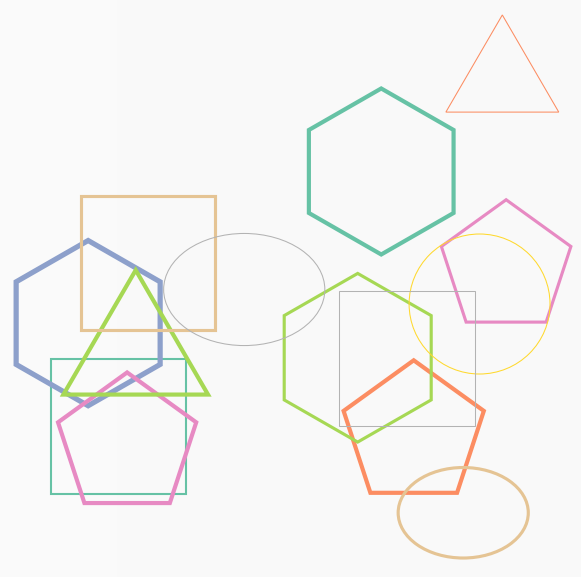[{"shape": "square", "thickness": 1, "radius": 0.58, "center": [0.204, 0.261]}, {"shape": "hexagon", "thickness": 2, "radius": 0.72, "center": [0.656, 0.702]}, {"shape": "pentagon", "thickness": 2, "radius": 0.63, "center": [0.712, 0.248]}, {"shape": "triangle", "thickness": 0.5, "radius": 0.56, "center": [0.864, 0.861]}, {"shape": "hexagon", "thickness": 2.5, "radius": 0.72, "center": [0.152, 0.44]}, {"shape": "pentagon", "thickness": 1.5, "radius": 0.59, "center": [0.871, 0.536]}, {"shape": "pentagon", "thickness": 2, "radius": 0.63, "center": [0.219, 0.229]}, {"shape": "triangle", "thickness": 2, "radius": 0.72, "center": [0.233, 0.388]}, {"shape": "hexagon", "thickness": 1.5, "radius": 0.73, "center": [0.615, 0.38]}, {"shape": "circle", "thickness": 0.5, "radius": 0.61, "center": [0.825, 0.473]}, {"shape": "oval", "thickness": 1.5, "radius": 0.56, "center": [0.797, 0.111]}, {"shape": "square", "thickness": 1.5, "radius": 0.58, "center": [0.255, 0.544]}, {"shape": "oval", "thickness": 0.5, "radius": 0.69, "center": [0.42, 0.498]}, {"shape": "square", "thickness": 0.5, "radius": 0.59, "center": [0.7, 0.378]}]